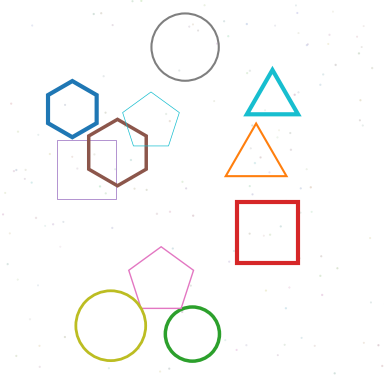[{"shape": "hexagon", "thickness": 3, "radius": 0.36, "center": [0.188, 0.717]}, {"shape": "triangle", "thickness": 1.5, "radius": 0.46, "center": [0.665, 0.588]}, {"shape": "circle", "thickness": 2.5, "radius": 0.35, "center": [0.5, 0.132]}, {"shape": "square", "thickness": 3, "radius": 0.4, "center": [0.694, 0.395]}, {"shape": "square", "thickness": 0.5, "radius": 0.38, "center": [0.225, 0.559]}, {"shape": "hexagon", "thickness": 2.5, "radius": 0.43, "center": [0.305, 0.604]}, {"shape": "pentagon", "thickness": 1, "radius": 0.44, "center": [0.419, 0.271]}, {"shape": "circle", "thickness": 1.5, "radius": 0.44, "center": [0.481, 0.878]}, {"shape": "circle", "thickness": 2, "radius": 0.45, "center": [0.288, 0.154]}, {"shape": "triangle", "thickness": 3, "radius": 0.38, "center": [0.708, 0.742]}, {"shape": "pentagon", "thickness": 0.5, "radius": 0.39, "center": [0.392, 0.684]}]